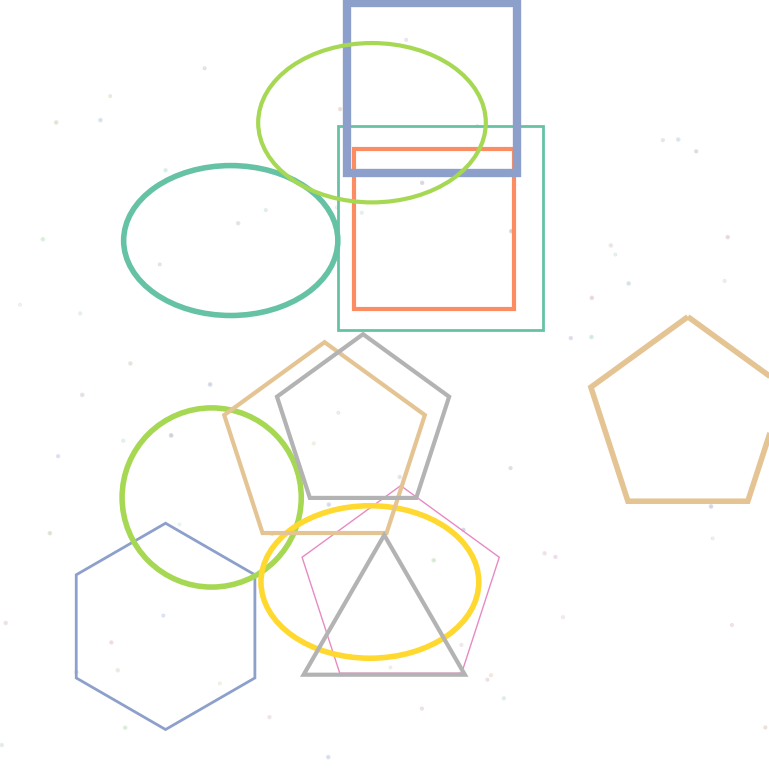[{"shape": "square", "thickness": 1, "radius": 0.66, "center": [0.572, 0.704]}, {"shape": "oval", "thickness": 2, "radius": 0.7, "center": [0.3, 0.688]}, {"shape": "square", "thickness": 1.5, "radius": 0.52, "center": [0.564, 0.703]}, {"shape": "square", "thickness": 3, "radius": 0.55, "center": [0.561, 0.886]}, {"shape": "hexagon", "thickness": 1, "radius": 0.67, "center": [0.215, 0.187]}, {"shape": "pentagon", "thickness": 0.5, "radius": 0.67, "center": [0.52, 0.235]}, {"shape": "oval", "thickness": 1.5, "radius": 0.74, "center": [0.483, 0.841]}, {"shape": "circle", "thickness": 2, "radius": 0.58, "center": [0.275, 0.354]}, {"shape": "oval", "thickness": 2, "radius": 0.71, "center": [0.48, 0.244]}, {"shape": "pentagon", "thickness": 1.5, "radius": 0.69, "center": [0.421, 0.419]}, {"shape": "pentagon", "thickness": 2, "radius": 0.66, "center": [0.893, 0.456]}, {"shape": "triangle", "thickness": 1.5, "radius": 0.6, "center": [0.499, 0.184]}, {"shape": "pentagon", "thickness": 1.5, "radius": 0.59, "center": [0.471, 0.448]}]